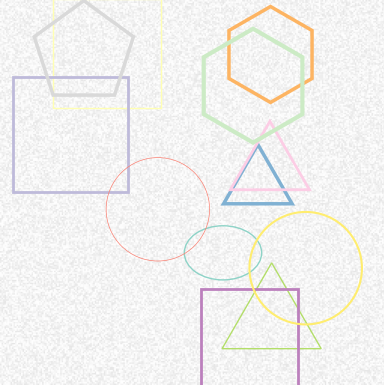[{"shape": "oval", "thickness": 1, "radius": 0.5, "center": [0.579, 0.343]}, {"shape": "square", "thickness": 1, "radius": 0.7, "center": [0.278, 0.861]}, {"shape": "square", "thickness": 2, "radius": 0.75, "center": [0.183, 0.651]}, {"shape": "circle", "thickness": 0.5, "radius": 0.67, "center": [0.41, 0.456]}, {"shape": "triangle", "thickness": 2.5, "radius": 0.51, "center": [0.67, 0.522]}, {"shape": "hexagon", "thickness": 2.5, "radius": 0.62, "center": [0.703, 0.858]}, {"shape": "triangle", "thickness": 1, "radius": 0.74, "center": [0.706, 0.169]}, {"shape": "triangle", "thickness": 2, "radius": 0.59, "center": [0.701, 0.566]}, {"shape": "pentagon", "thickness": 2.5, "radius": 0.68, "center": [0.218, 0.863]}, {"shape": "square", "thickness": 2, "radius": 0.63, "center": [0.648, 0.121]}, {"shape": "hexagon", "thickness": 3, "radius": 0.74, "center": [0.657, 0.777]}, {"shape": "circle", "thickness": 1.5, "radius": 0.73, "center": [0.794, 0.303]}]